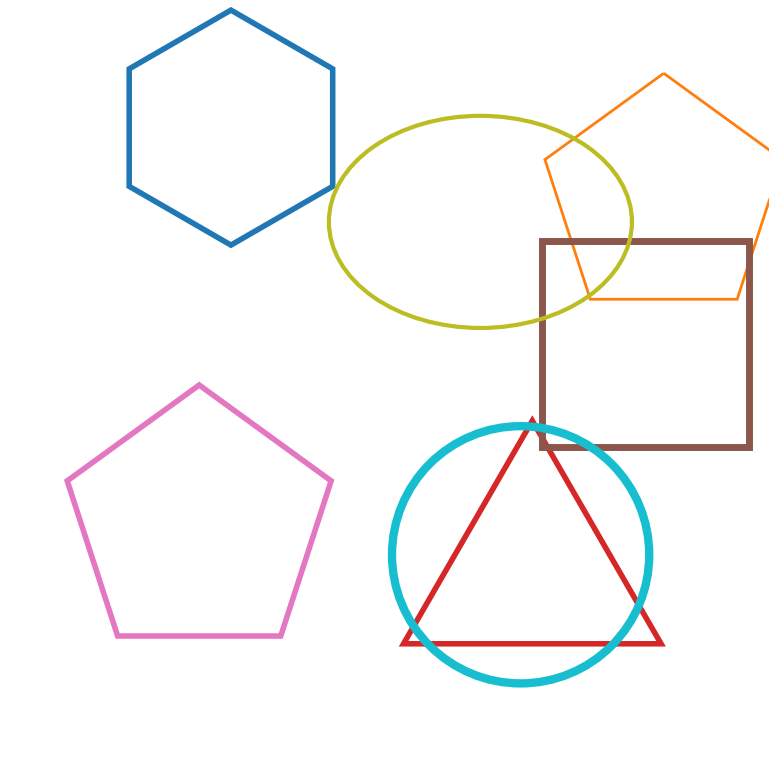[{"shape": "hexagon", "thickness": 2, "radius": 0.76, "center": [0.3, 0.834]}, {"shape": "pentagon", "thickness": 1, "radius": 0.81, "center": [0.862, 0.743]}, {"shape": "triangle", "thickness": 2, "radius": 0.97, "center": [0.691, 0.26]}, {"shape": "square", "thickness": 2.5, "radius": 0.67, "center": [0.838, 0.553]}, {"shape": "pentagon", "thickness": 2, "radius": 0.9, "center": [0.259, 0.32]}, {"shape": "oval", "thickness": 1.5, "radius": 0.98, "center": [0.624, 0.712]}, {"shape": "circle", "thickness": 3, "radius": 0.84, "center": [0.676, 0.28]}]